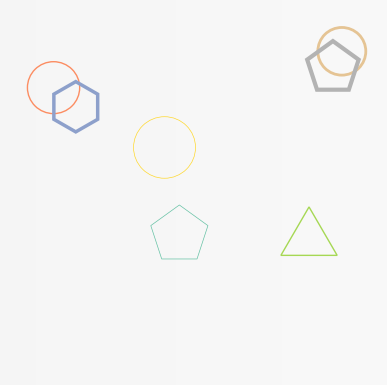[{"shape": "pentagon", "thickness": 0.5, "radius": 0.39, "center": [0.463, 0.39]}, {"shape": "circle", "thickness": 1, "radius": 0.34, "center": [0.138, 0.772]}, {"shape": "hexagon", "thickness": 2.5, "radius": 0.33, "center": [0.196, 0.723]}, {"shape": "triangle", "thickness": 1, "radius": 0.42, "center": [0.797, 0.379]}, {"shape": "circle", "thickness": 0.5, "radius": 0.4, "center": [0.425, 0.617]}, {"shape": "circle", "thickness": 2, "radius": 0.31, "center": [0.882, 0.867]}, {"shape": "pentagon", "thickness": 3, "radius": 0.35, "center": [0.859, 0.823]}]